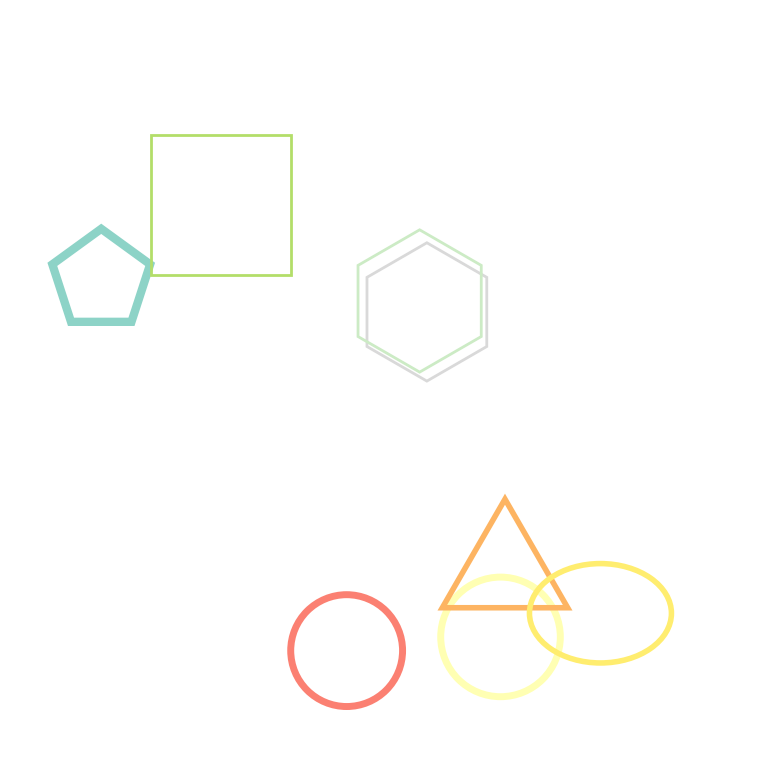[{"shape": "pentagon", "thickness": 3, "radius": 0.33, "center": [0.131, 0.636]}, {"shape": "circle", "thickness": 2.5, "radius": 0.39, "center": [0.65, 0.173]}, {"shape": "circle", "thickness": 2.5, "radius": 0.36, "center": [0.45, 0.155]}, {"shape": "triangle", "thickness": 2, "radius": 0.47, "center": [0.656, 0.258]}, {"shape": "square", "thickness": 1, "radius": 0.45, "center": [0.287, 0.734]}, {"shape": "hexagon", "thickness": 1, "radius": 0.45, "center": [0.554, 0.595]}, {"shape": "hexagon", "thickness": 1, "radius": 0.46, "center": [0.545, 0.609]}, {"shape": "oval", "thickness": 2, "radius": 0.46, "center": [0.78, 0.204]}]